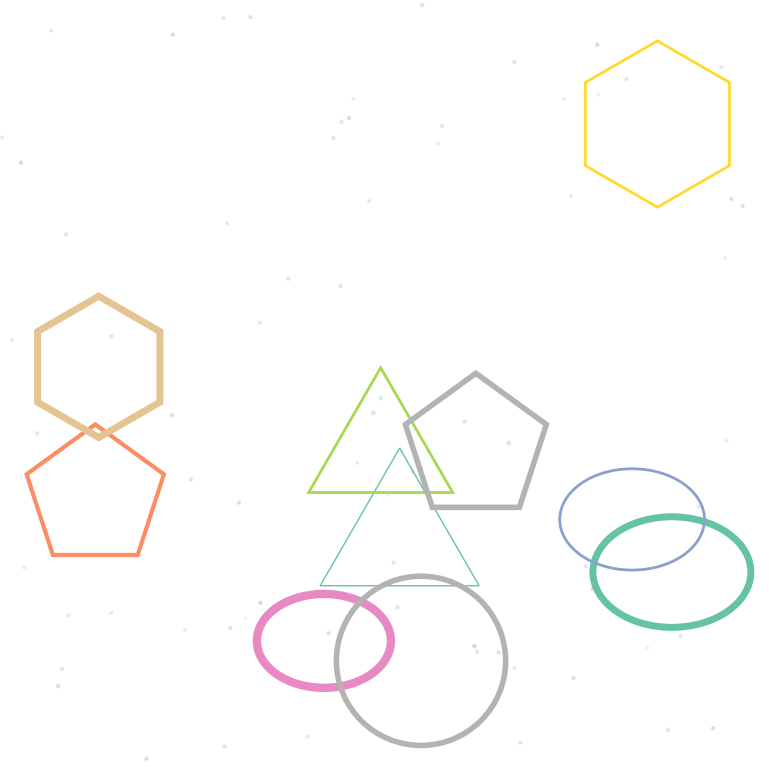[{"shape": "triangle", "thickness": 0.5, "radius": 0.6, "center": [0.519, 0.299]}, {"shape": "oval", "thickness": 2.5, "radius": 0.51, "center": [0.873, 0.257]}, {"shape": "pentagon", "thickness": 1.5, "radius": 0.47, "center": [0.124, 0.355]}, {"shape": "oval", "thickness": 1, "radius": 0.47, "center": [0.821, 0.325]}, {"shape": "oval", "thickness": 3, "radius": 0.44, "center": [0.421, 0.168]}, {"shape": "triangle", "thickness": 1, "radius": 0.54, "center": [0.494, 0.414]}, {"shape": "hexagon", "thickness": 1, "radius": 0.54, "center": [0.854, 0.839]}, {"shape": "hexagon", "thickness": 2.5, "radius": 0.46, "center": [0.128, 0.524]}, {"shape": "circle", "thickness": 2, "radius": 0.55, "center": [0.547, 0.142]}, {"shape": "pentagon", "thickness": 2, "radius": 0.48, "center": [0.618, 0.419]}]